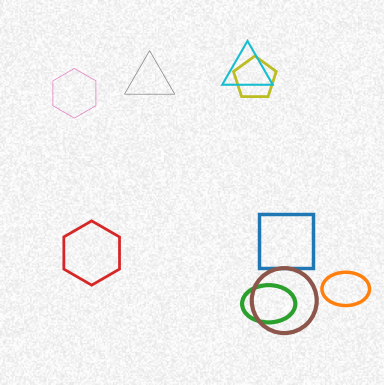[{"shape": "square", "thickness": 2.5, "radius": 0.35, "center": [0.743, 0.375]}, {"shape": "oval", "thickness": 2.5, "radius": 0.31, "center": [0.898, 0.25]}, {"shape": "oval", "thickness": 3, "radius": 0.35, "center": [0.698, 0.211]}, {"shape": "hexagon", "thickness": 2, "radius": 0.42, "center": [0.238, 0.343]}, {"shape": "circle", "thickness": 3, "radius": 0.42, "center": [0.738, 0.219]}, {"shape": "hexagon", "thickness": 0.5, "radius": 0.32, "center": [0.193, 0.758]}, {"shape": "triangle", "thickness": 0.5, "radius": 0.38, "center": [0.389, 0.793]}, {"shape": "pentagon", "thickness": 2, "radius": 0.29, "center": [0.662, 0.796]}, {"shape": "triangle", "thickness": 1.5, "radius": 0.38, "center": [0.643, 0.818]}]